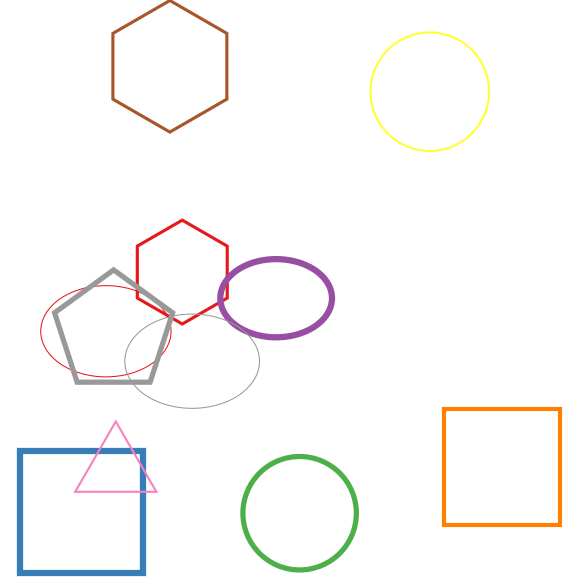[{"shape": "oval", "thickness": 0.5, "radius": 0.56, "center": [0.183, 0.426]}, {"shape": "hexagon", "thickness": 1.5, "radius": 0.45, "center": [0.316, 0.528]}, {"shape": "square", "thickness": 3, "radius": 0.53, "center": [0.141, 0.112]}, {"shape": "circle", "thickness": 2.5, "radius": 0.49, "center": [0.519, 0.11]}, {"shape": "oval", "thickness": 3, "radius": 0.48, "center": [0.478, 0.483]}, {"shape": "square", "thickness": 2, "radius": 0.5, "center": [0.87, 0.19]}, {"shape": "circle", "thickness": 1, "radius": 0.51, "center": [0.744, 0.84]}, {"shape": "hexagon", "thickness": 1.5, "radius": 0.57, "center": [0.294, 0.884]}, {"shape": "triangle", "thickness": 1, "radius": 0.41, "center": [0.201, 0.188]}, {"shape": "oval", "thickness": 0.5, "radius": 0.58, "center": [0.333, 0.374]}, {"shape": "pentagon", "thickness": 2.5, "radius": 0.54, "center": [0.197, 0.424]}]